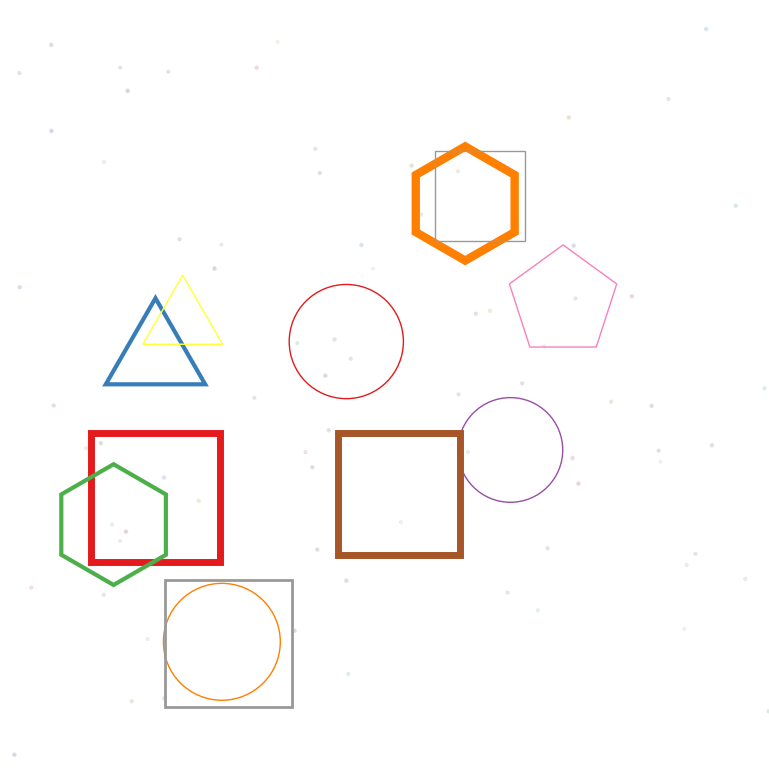[{"shape": "square", "thickness": 2.5, "radius": 0.42, "center": [0.202, 0.354]}, {"shape": "circle", "thickness": 0.5, "radius": 0.37, "center": [0.45, 0.556]}, {"shape": "triangle", "thickness": 1.5, "radius": 0.37, "center": [0.202, 0.538]}, {"shape": "hexagon", "thickness": 1.5, "radius": 0.39, "center": [0.148, 0.319]}, {"shape": "circle", "thickness": 0.5, "radius": 0.34, "center": [0.663, 0.416]}, {"shape": "hexagon", "thickness": 3, "radius": 0.37, "center": [0.604, 0.736]}, {"shape": "circle", "thickness": 0.5, "radius": 0.38, "center": [0.288, 0.167]}, {"shape": "triangle", "thickness": 0.5, "radius": 0.3, "center": [0.237, 0.583]}, {"shape": "square", "thickness": 2.5, "radius": 0.4, "center": [0.518, 0.358]}, {"shape": "pentagon", "thickness": 0.5, "radius": 0.37, "center": [0.731, 0.609]}, {"shape": "square", "thickness": 1, "radius": 0.41, "center": [0.296, 0.165]}, {"shape": "square", "thickness": 0.5, "radius": 0.29, "center": [0.623, 0.746]}]